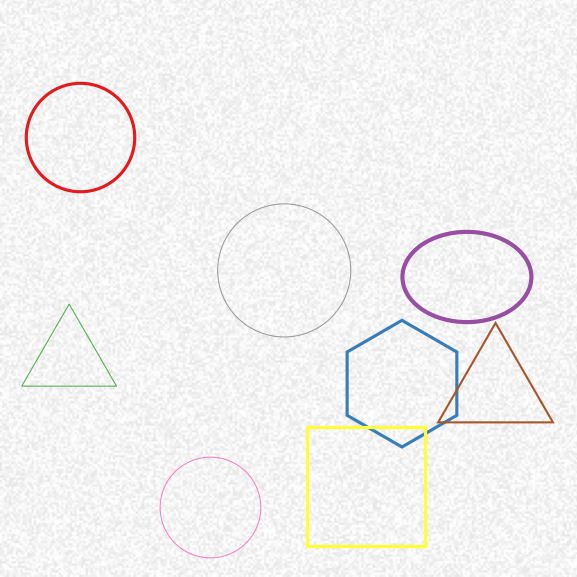[{"shape": "circle", "thickness": 1.5, "radius": 0.47, "center": [0.139, 0.761]}, {"shape": "hexagon", "thickness": 1.5, "radius": 0.55, "center": [0.696, 0.335]}, {"shape": "triangle", "thickness": 0.5, "radius": 0.47, "center": [0.12, 0.378]}, {"shape": "oval", "thickness": 2, "radius": 0.56, "center": [0.808, 0.519]}, {"shape": "square", "thickness": 1.5, "radius": 0.51, "center": [0.633, 0.157]}, {"shape": "triangle", "thickness": 1, "radius": 0.57, "center": [0.858, 0.325]}, {"shape": "circle", "thickness": 0.5, "radius": 0.44, "center": [0.364, 0.12]}, {"shape": "circle", "thickness": 0.5, "radius": 0.58, "center": [0.492, 0.531]}]